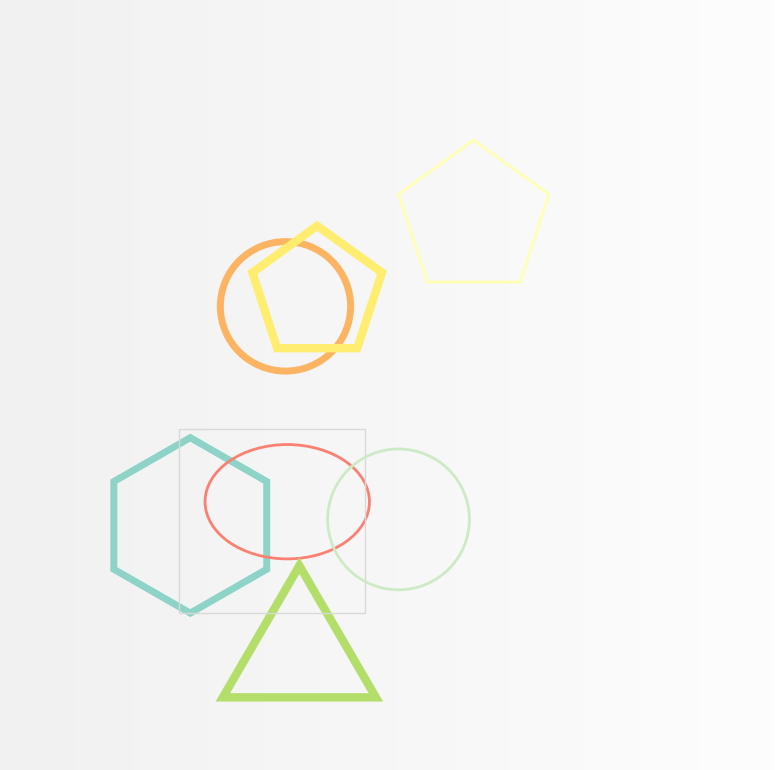[{"shape": "hexagon", "thickness": 2.5, "radius": 0.57, "center": [0.246, 0.318]}, {"shape": "pentagon", "thickness": 1, "radius": 0.51, "center": [0.611, 0.716]}, {"shape": "oval", "thickness": 1, "radius": 0.53, "center": [0.371, 0.348]}, {"shape": "circle", "thickness": 2.5, "radius": 0.42, "center": [0.368, 0.602]}, {"shape": "triangle", "thickness": 3, "radius": 0.57, "center": [0.386, 0.151]}, {"shape": "square", "thickness": 0.5, "radius": 0.6, "center": [0.351, 0.323]}, {"shape": "circle", "thickness": 1, "radius": 0.46, "center": [0.514, 0.325]}, {"shape": "pentagon", "thickness": 3, "radius": 0.44, "center": [0.409, 0.619]}]